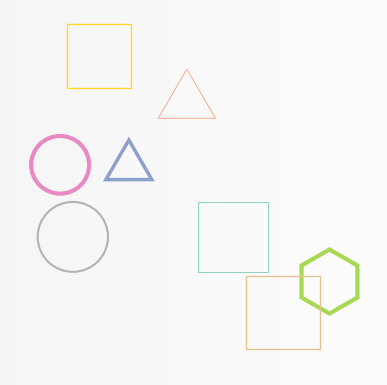[{"shape": "square", "thickness": 0.5, "radius": 0.45, "center": [0.602, 0.385]}, {"shape": "triangle", "thickness": 0.5, "radius": 0.43, "center": [0.482, 0.735]}, {"shape": "triangle", "thickness": 2.5, "radius": 0.34, "center": [0.333, 0.568]}, {"shape": "circle", "thickness": 3, "radius": 0.37, "center": [0.155, 0.572]}, {"shape": "hexagon", "thickness": 3, "radius": 0.42, "center": [0.85, 0.269]}, {"shape": "square", "thickness": 1, "radius": 0.42, "center": [0.255, 0.855]}, {"shape": "square", "thickness": 1, "radius": 0.48, "center": [0.731, 0.188]}, {"shape": "circle", "thickness": 1.5, "radius": 0.45, "center": [0.188, 0.385]}]